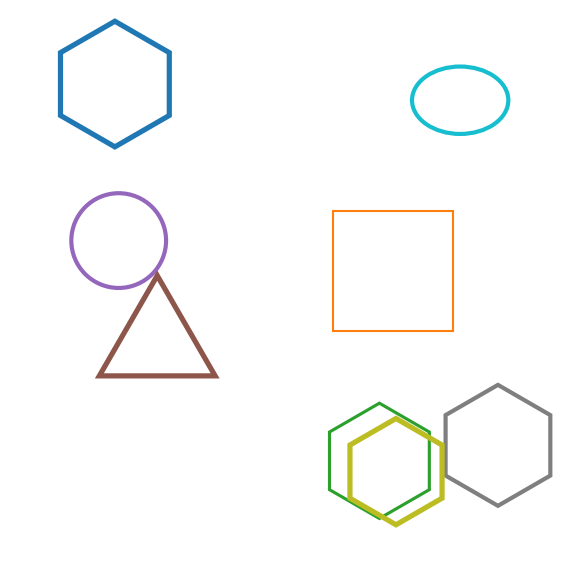[{"shape": "hexagon", "thickness": 2.5, "radius": 0.54, "center": [0.199, 0.854]}, {"shape": "square", "thickness": 1, "radius": 0.52, "center": [0.68, 0.53]}, {"shape": "hexagon", "thickness": 1.5, "radius": 0.5, "center": [0.657, 0.201]}, {"shape": "circle", "thickness": 2, "radius": 0.41, "center": [0.206, 0.583]}, {"shape": "triangle", "thickness": 2.5, "radius": 0.58, "center": [0.272, 0.406]}, {"shape": "hexagon", "thickness": 2, "radius": 0.52, "center": [0.862, 0.228]}, {"shape": "hexagon", "thickness": 2.5, "radius": 0.46, "center": [0.686, 0.182]}, {"shape": "oval", "thickness": 2, "radius": 0.42, "center": [0.797, 0.826]}]